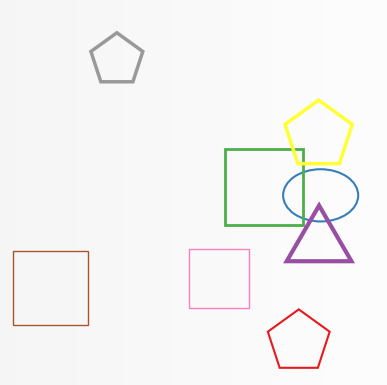[{"shape": "pentagon", "thickness": 1.5, "radius": 0.42, "center": [0.771, 0.113]}, {"shape": "oval", "thickness": 1.5, "radius": 0.48, "center": [0.828, 0.493]}, {"shape": "square", "thickness": 2, "radius": 0.5, "center": [0.681, 0.514]}, {"shape": "triangle", "thickness": 3, "radius": 0.48, "center": [0.823, 0.37]}, {"shape": "pentagon", "thickness": 2.5, "radius": 0.46, "center": [0.822, 0.649]}, {"shape": "square", "thickness": 1, "radius": 0.48, "center": [0.131, 0.252]}, {"shape": "square", "thickness": 1, "radius": 0.38, "center": [0.566, 0.278]}, {"shape": "pentagon", "thickness": 2.5, "radius": 0.35, "center": [0.302, 0.845]}]